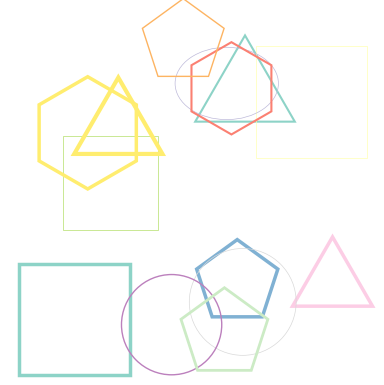[{"shape": "square", "thickness": 2.5, "radius": 0.72, "center": [0.193, 0.17]}, {"shape": "triangle", "thickness": 1.5, "radius": 0.75, "center": [0.636, 0.759]}, {"shape": "square", "thickness": 0.5, "radius": 0.72, "center": [0.809, 0.735]}, {"shape": "oval", "thickness": 0.5, "radius": 0.67, "center": [0.589, 0.783]}, {"shape": "hexagon", "thickness": 1.5, "radius": 0.6, "center": [0.601, 0.771]}, {"shape": "pentagon", "thickness": 2.5, "radius": 0.55, "center": [0.616, 0.267]}, {"shape": "pentagon", "thickness": 1, "radius": 0.56, "center": [0.476, 0.892]}, {"shape": "square", "thickness": 0.5, "radius": 0.62, "center": [0.287, 0.525]}, {"shape": "triangle", "thickness": 2.5, "radius": 0.6, "center": [0.864, 0.265]}, {"shape": "circle", "thickness": 0.5, "radius": 0.69, "center": [0.63, 0.216]}, {"shape": "circle", "thickness": 1, "radius": 0.65, "center": [0.446, 0.157]}, {"shape": "pentagon", "thickness": 2, "radius": 0.59, "center": [0.583, 0.134]}, {"shape": "triangle", "thickness": 3, "radius": 0.66, "center": [0.307, 0.666]}, {"shape": "hexagon", "thickness": 2.5, "radius": 0.73, "center": [0.228, 0.655]}]